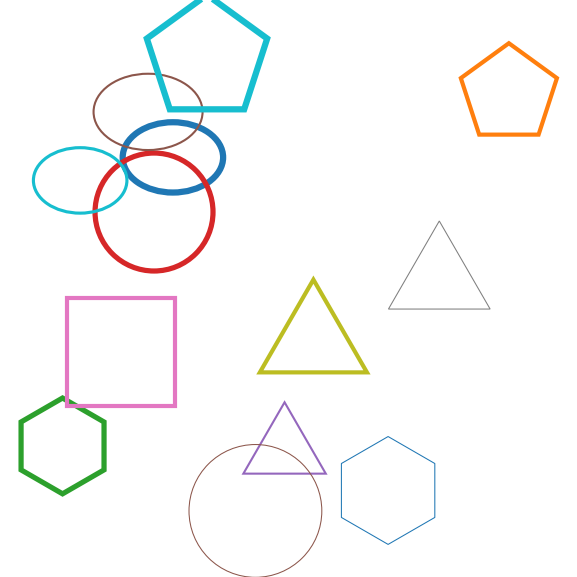[{"shape": "hexagon", "thickness": 0.5, "radius": 0.47, "center": [0.672, 0.15]}, {"shape": "oval", "thickness": 3, "radius": 0.43, "center": [0.299, 0.727]}, {"shape": "pentagon", "thickness": 2, "radius": 0.44, "center": [0.881, 0.837]}, {"shape": "hexagon", "thickness": 2.5, "radius": 0.41, "center": [0.108, 0.227]}, {"shape": "circle", "thickness": 2.5, "radius": 0.51, "center": [0.267, 0.632]}, {"shape": "triangle", "thickness": 1, "radius": 0.41, "center": [0.493, 0.22]}, {"shape": "circle", "thickness": 0.5, "radius": 0.57, "center": [0.442, 0.114]}, {"shape": "oval", "thickness": 1, "radius": 0.47, "center": [0.256, 0.805]}, {"shape": "square", "thickness": 2, "radius": 0.47, "center": [0.21, 0.39]}, {"shape": "triangle", "thickness": 0.5, "radius": 0.51, "center": [0.761, 0.515]}, {"shape": "triangle", "thickness": 2, "radius": 0.54, "center": [0.543, 0.408]}, {"shape": "oval", "thickness": 1.5, "radius": 0.4, "center": [0.139, 0.687]}, {"shape": "pentagon", "thickness": 3, "radius": 0.55, "center": [0.358, 0.898]}]